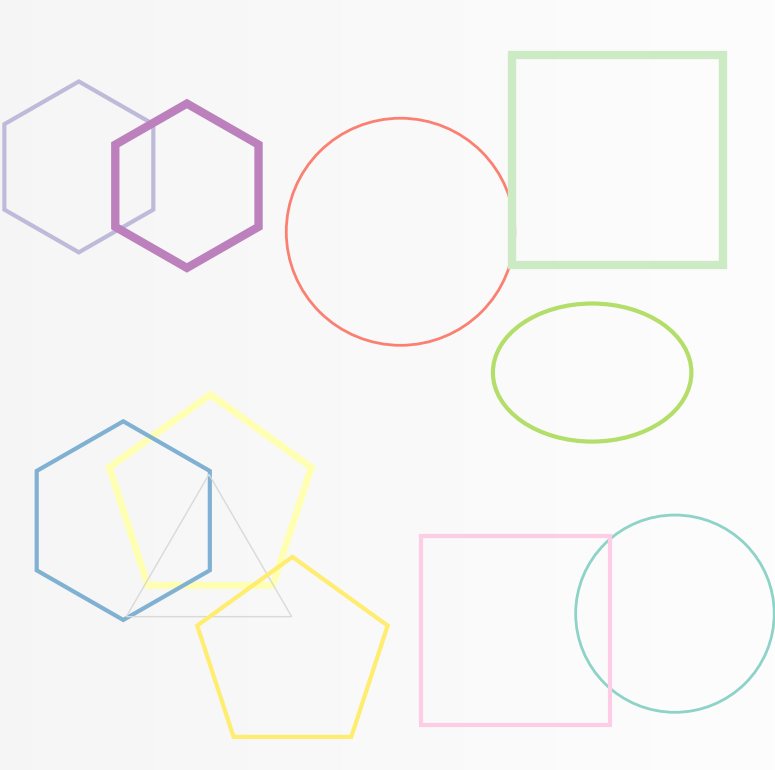[{"shape": "circle", "thickness": 1, "radius": 0.64, "center": [0.871, 0.203]}, {"shape": "pentagon", "thickness": 2.5, "radius": 0.68, "center": [0.271, 0.351]}, {"shape": "hexagon", "thickness": 1.5, "radius": 0.55, "center": [0.102, 0.783]}, {"shape": "circle", "thickness": 1, "radius": 0.74, "center": [0.517, 0.699]}, {"shape": "hexagon", "thickness": 1.5, "radius": 0.64, "center": [0.159, 0.324]}, {"shape": "oval", "thickness": 1.5, "radius": 0.64, "center": [0.764, 0.516]}, {"shape": "square", "thickness": 1.5, "radius": 0.61, "center": [0.665, 0.181]}, {"shape": "triangle", "thickness": 0.5, "radius": 0.62, "center": [0.27, 0.261]}, {"shape": "hexagon", "thickness": 3, "radius": 0.53, "center": [0.241, 0.759]}, {"shape": "square", "thickness": 3, "radius": 0.68, "center": [0.797, 0.792]}, {"shape": "pentagon", "thickness": 1.5, "radius": 0.65, "center": [0.377, 0.148]}]